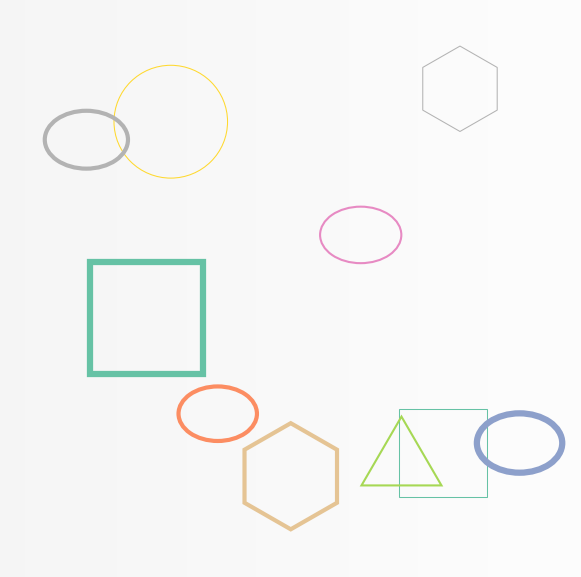[{"shape": "square", "thickness": 0.5, "radius": 0.38, "center": [0.762, 0.215]}, {"shape": "square", "thickness": 3, "radius": 0.49, "center": [0.252, 0.449]}, {"shape": "oval", "thickness": 2, "radius": 0.34, "center": [0.375, 0.283]}, {"shape": "oval", "thickness": 3, "radius": 0.37, "center": [0.894, 0.232]}, {"shape": "oval", "thickness": 1, "radius": 0.35, "center": [0.621, 0.592]}, {"shape": "triangle", "thickness": 1, "radius": 0.4, "center": [0.691, 0.198]}, {"shape": "circle", "thickness": 0.5, "radius": 0.49, "center": [0.294, 0.788]}, {"shape": "hexagon", "thickness": 2, "radius": 0.46, "center": [0.5, 0.174]}, {"shape": "oval", "thickness": 2, "radius": 0.36, "center": [0.149, 0.757]}, {"shape": "hexagon", "thickness": 0.5, "radius": 0.37, "center": [0.791, 0.845]}]